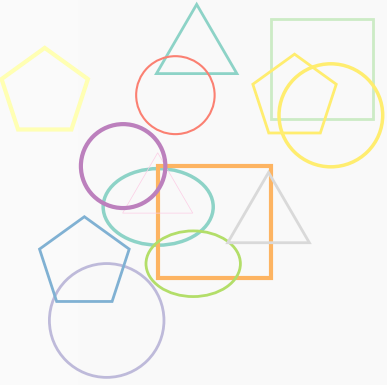[{"shape": "triangle", "thickness": 2, "radius": 0.6, "center": [0.508, 0.869]}, {"shape": "oval", "thickness": 2.5, "radius": 0.71, "center": [0.408, 0.463]}, {"shape": "pentagon", "thickness": 3, "radius": 0.59, "center": [0.115, 0.758]}, {"shape": "circle", "thickness": 2, "radius": 0.74, "center": [0.275, 0.168]}, {"shape": "circle", "thickness": 1.5, "radius": 0.51, "center": [0.453, 0.753]}, {"shape": "pentagon", "thickness": 2, "radius": 0.61, "center": [0.218, 0.315]}, {"shape": "square", "thickness": 3, "radius": 0.73, "center": [0.553, 0.424]}, {"shape": "oval", "thickness": 2, "radius": 0.61, "center": [0.499, 0.315]}, {"shape": "triangle", "thickness": 0.5, "radius": 0.52, "center": [0.407, 0.499]}, {"shape": "triangle", "thickness": 2, "radius": 0.61, "center": [0.693, 0.43]}, {"shape": "circle", "thickness": 3, "radius": 0.54, "center": [0.318, 0.569]}, {"shape": "square", "thickness": 2, "radius": 0.65, "center": [0.831, 0.82]}, {"shape": "circle", "thickness": 2.5, "radius": 0.67, "center": [0.854, 0.7]}, {"shape": "pentagon", "thickness": 2, "radius": 0.57, "center": [0.76, 0.746]}]